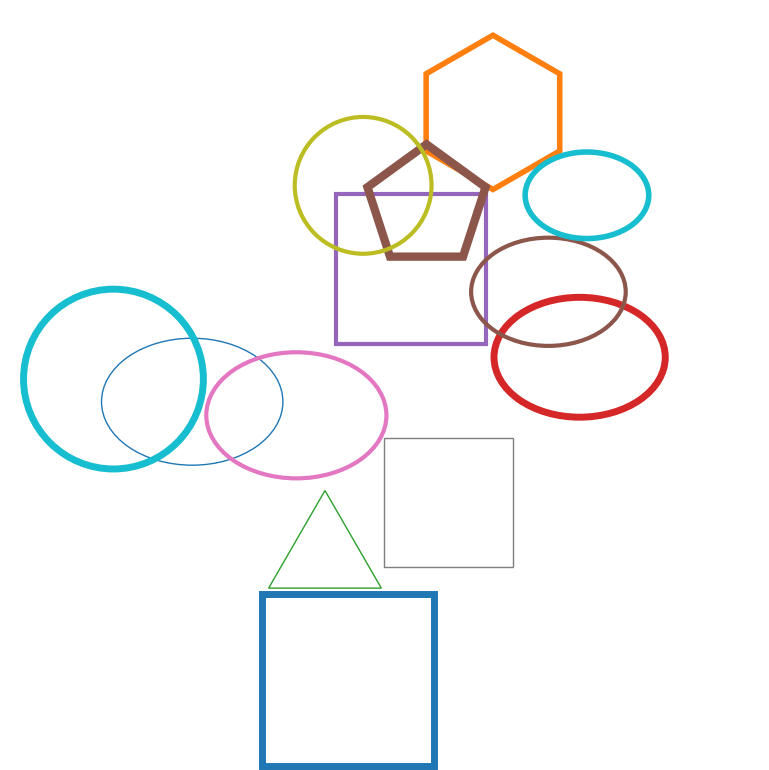[{"shape": "oval", "thickness": 0.5, "radius": 0.59, "center": [0.25, 0.478]}, {"shape": "square", "thickness": 2.5, "radius": 0.56, "center": [0.452, 0.117]}, {"shape": "hexagon", "thickness": 2, "radius": 0.5, "center": [0.64, 0.854]}, {"shape": "triangle", "thickness": 0.5, "radius": 0.42, "center": [0.422, 0.278]}, {"shape": "oval", "thickness": 2.5, "radius": 0.56, "center": [0.753, 0.536]}, {"shape": "square", "thickness": 1.5, "radius": 0.49, "center": [0.534, 0.651]}, {"shape": "oval", "thickness": 1.5, "radius": 0.5, "center": [0.712, 0.621]}, {"shape": "pentagon", "thickness": 3, "radius": 0.4, "center": [0.554, 0.732]}, {"shape": "oval", "thickness": 1.5, "radius": 0.58, "center": [0.385, 0.461]}, {"shape": "square", "thickness": 0.5, "radius": 0.42, "center": [0.582, 0.347]}, {"shape": "circle", "thickness": 1.5, "radius": 0.44, "center": [0.472, 0.759]}, {"shape": "oval", "thickness": 2, "radius": 0.4, "center": [0.762, 0.746]}, {"shape": "circle", "thickness": 2.5, "radius": 0.58, "center": [0.147, 0.508]}]